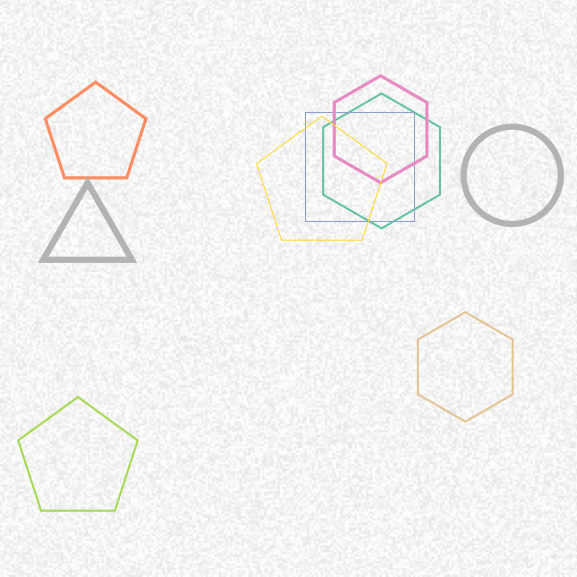[{"shape": "hexagon", "thickness": 1, "radius": 0.58, "center": [0.661, 0.72]}, {"shape": "pentagon", "thickness": 1.5, "radius": 0.46, "center": [0.166, 0.765]}, {"shape": "square", "thickness": 0.5, "radius": 0.47, "center": [0.622, 0.711]}, {"shape": "hexagon", "thickness": 1.5, "radius": 0.46, "center": [0.659, 0.775]}, {"shape": "pentagon", "thickness": 1, "radius": 0.54, "center": [0.135, 0.203]}, {"shape": "pentagon", "thickness": 0.5, "radius": 0.59, "center": [0.557, 0.679]}, {"shape": "hexagon", "thickness": 1, "radius": 0.47, "center": [0.806, 0.364]}, {"shape": "triangle", "thickness": 3, "radius": 0.44, "center": [0.152, 0.594]}, {"shape": "circle", "thickness": 3, "radius": 0.42, "center": [0.887, 0.695]}]